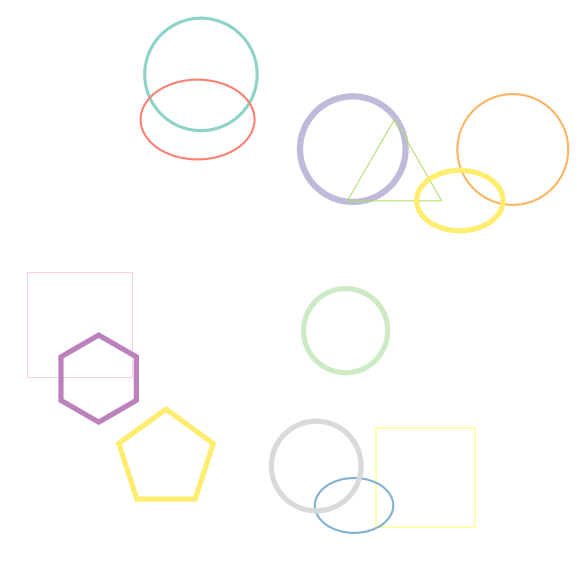[{"shape": "circle", "thickness": 1.5, "radius": 0.49, "center": [0.348, 0.87]}, {"shape": "square", "thickness": 1, "radius": 0.43, "center": [0.737, 0.173]}, {"shape": "circle", "thickness": 3, "radius": 0.46, "center": [0.611, 0.741]}, {"shape": "oval", "thickness": 1, "radius": 0.49, "center": [0.342, 0.792]}, {"shape": "oval", "thickness": 1, "radius": 0.34, "center": [0.613, 0.124]}, {"shape": "circle", "thickness": 1, "radius": 0.48, "center": [0.888, 0.74]}, {"shape": "triangle", "thickness": 0.5, "radius": 0.47, "center": [0.683, 0.698]}, {"shape": "square", "thickness": 0.5, "radius": 0.46, "center": [0.138, 0.437]}, {"shape": "circle", "thickness": 2.5, "radius": 0.39, "center": [0.548, 0.192]}, {"shape": "hexagon", "thickness": 2.5, "radius": 0.38, "center": [0.171, 0.344]}, {"shape": "circle", "thickness": 2.5, "radius": 0.36, "center": [0.599, 0.427]}, {"shape": "pentagon", "thickness": 2.5, "radius": 0.43, "center": [0.287, 0.205]}, {"shape": "oval", "thickness": 2.5, "radius": 0.37, "center": [0.796, 0.652]}]